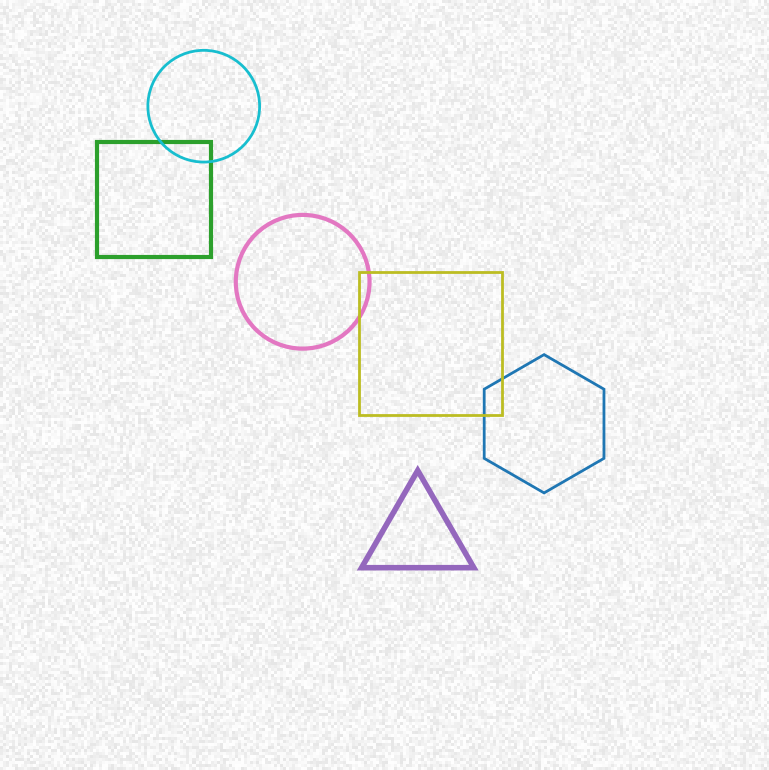[{"shape": "hexagon", "thickness": 1, "radius": 0.45, "center": [0.707, 0.45]}, {"shape": "square", "thickness": 1.5, "radius": 0.37, "center": [0.2, 0.741]}, {"shape": "triangle", "thickness": 2, "radius": 0.42, "center": [0.542, 0.305]}, {"shape": "circle", "thickness": 1.5, "radius": 0.43, "center": [0.393, 0.634]}, {"shape": "square", "thickness": 1, "radius": 0.46, "center": [0.559, 0.554]}, {"shape": "circle", "thickness": 1, "radius": 0.36, "center": [0.265, 0.862]}]